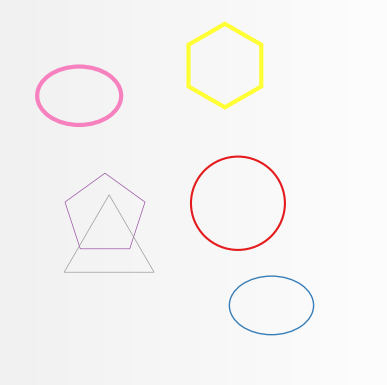[{"shape": "circle", "thickness": 1.5, "radius": 0.61, "center": [0.614, 0.472]}, {"shape": "oval", "thickness": 1, "radius": 0.54, "center": [0.701, 0.207]}, {"shape": "pentagon", "thickness": 0.5, "radius": 0.54, "center": [0.271, 0.442]}, {"shape": "hexagon", "thickness": 3, "radius": 0.54, "center": [0.58, 0.83]}, {"shape": "oval", "thickness": 3, "radius": 0.54, "center": [0.204, 0.751]}, {"shape": "triangle", "thickness": 0.5, "radius": 0.67, "center": [0.282, 0.36]}]